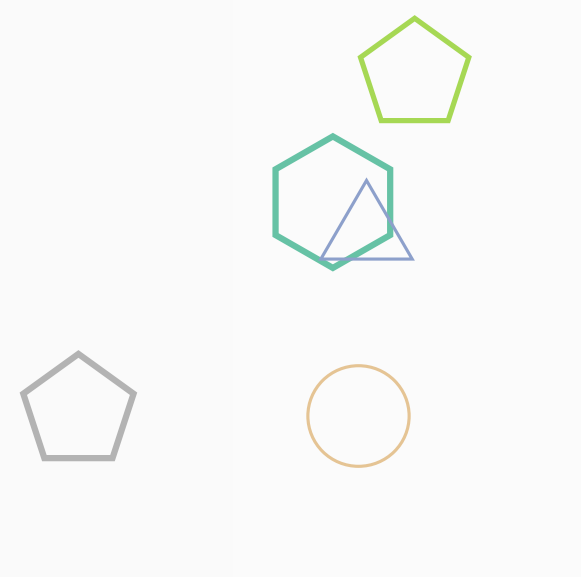[{"shape": "hexagon", "thickness": 3, "radius": 0.57, "center": [0.573, 0.649]}, {"shape": "triangle", "thickness": 1.5, "radius": 0.45, "center": [0.631, 0.596]}, {"shape": "pentagon", "thickness": 2.5, "radius": 0.49, "center": [0.713, 0.87]}, {"shape": "circle", "thickness": 1.5, "radius": 0.44, "center": [0.617, 0.279]}, {"shape": "pentagon", "thickness": 3, "radius": 0.5, "center": [0.135, 0.287]}]